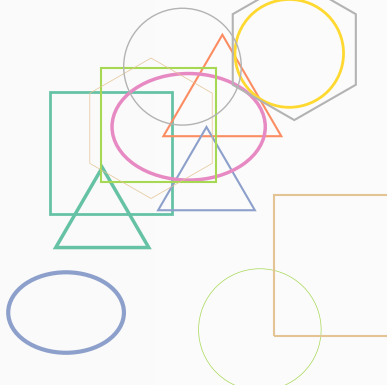[{"shape": "square", "thickness": 2, "radius": 0.79, "center": [0.286, 0.603]}, {"shape": "triangle", "thickness": 2.5, "radius": 0.69, "center": [0.264, 0.426]}, {"shape": "triangle", "thickness": 1.5, "radius": 0.88, "center": [0.574, 0.734]}, {"shape": "oval", "thickness": 3, "radius": 0.75, "center": [0.171, 0.188]}, {"shape": "triangle", "thickness": 1.5, "radius": 0.72, "center": [0.533, 0.526]}, {"shape": "oval", "thickness": 2.5, "radius": 0.99, "center": [0.487, 0.671]}, {"shape": "square", "thickness": 1.5, "radius": 0.74, "center": [0.409, 0.675]}, {"shape": "circle", "thickness": 0.5, "radius": 0.79, "center": [0.671, 0.144]}, {"shape": "circle", "thickness": 2, "radius": 0.7, "center": [0.746, 0.861]}, {"shape": "square", "thickness": 1.5, "radius": 0.91, "center": [0.889, 0.31]}, {"shape": "hexagon", "thickness": 0.5, "radius": 0.91, "center": [0.39, 0.667]}, {"shape": "hexagon", "thickness": 1.5, "radius": 0.92, "center": [0.759, 0.872]}, {"shape": "circle", "thickness": 1, "radius": 0.76, "center": [0.471, 0.827]}]